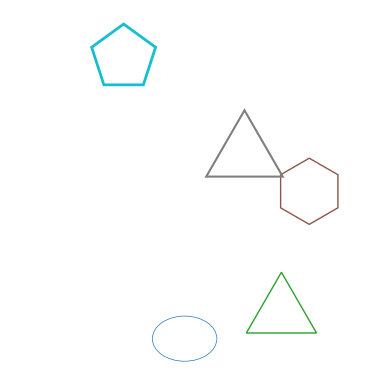[{"shape": "oval", "thickness": 0.5, "radius": 0.42, "center": [0.479, 0.12]}, {"shape": "triangle", "thickness": 1, "radius": 0.53, "center": [0.731, 0.188]}, {"shape": "hexagon", "thickness": 1, "radius": 0.43, "center": [0.803, 0.503]}, {"shape": "triangle", "thickness": 1.5, "radius": 0.57, "center": [0.635, 0.599]}, {"shape": "pentagon", "thickness": 2, "radius": 0.44, "center": [0.321, 0.85]}]